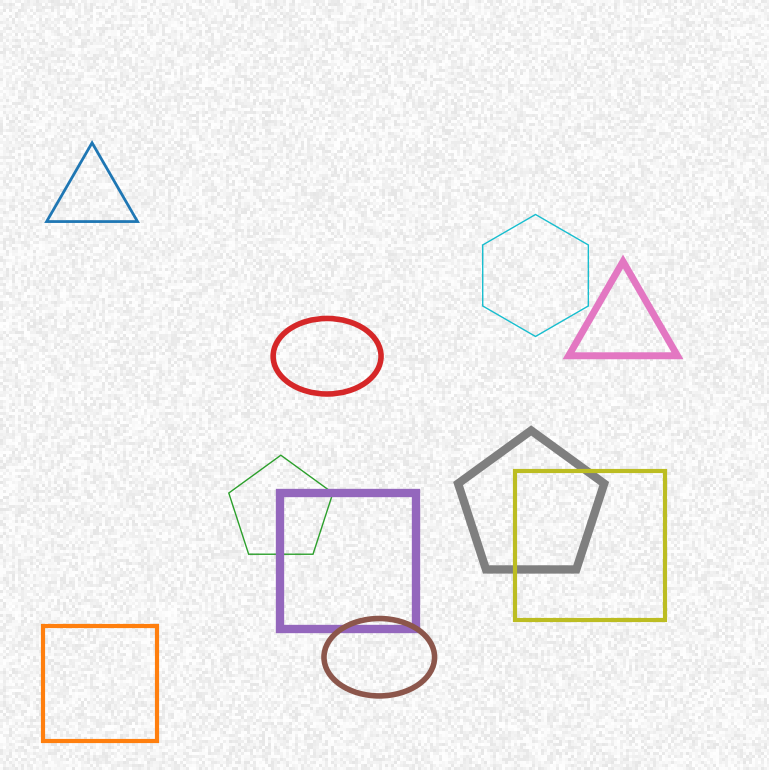[{"shape": "triangle", "thickness": 1, "radius": 0.34, "center": [0.12, 0.746]}, {"shape": "square", "thickness": 1.5, "radius": 0.37, "center": [0.13, 0.112]}, {"shape": "pentagon", "thickness": 0.5, "radius": 0.36, "center": [0.365, 0.338]}, {"shape": "oval", "thickness": 2, "radius": 0.35, "center": [0.425, 0.537]}, {"shape": "square", "thickness": 3, "radius": 0.44, "center": [0.452, 0.272]}, {"shape": "oval", "thickness": 2, "radius": 0.36, "center": [0.493, 0.146]}, {"shape": "triangle", "thickness": 2.5, "radius": 0.41, "center": [0.809, 0.579]}, {"shape": "pentagon", "thickness": 3, "radius": 0.5, "center": [0.69, 0.341]}, {"shape": "square", "thickness": 1.5, "radius": 0.49, "center": [0.766, 0.291]}, {"shape": "hexagon", "thickness": 0.5, "radius": 0.4, "center": [0.695, 0.642]}]